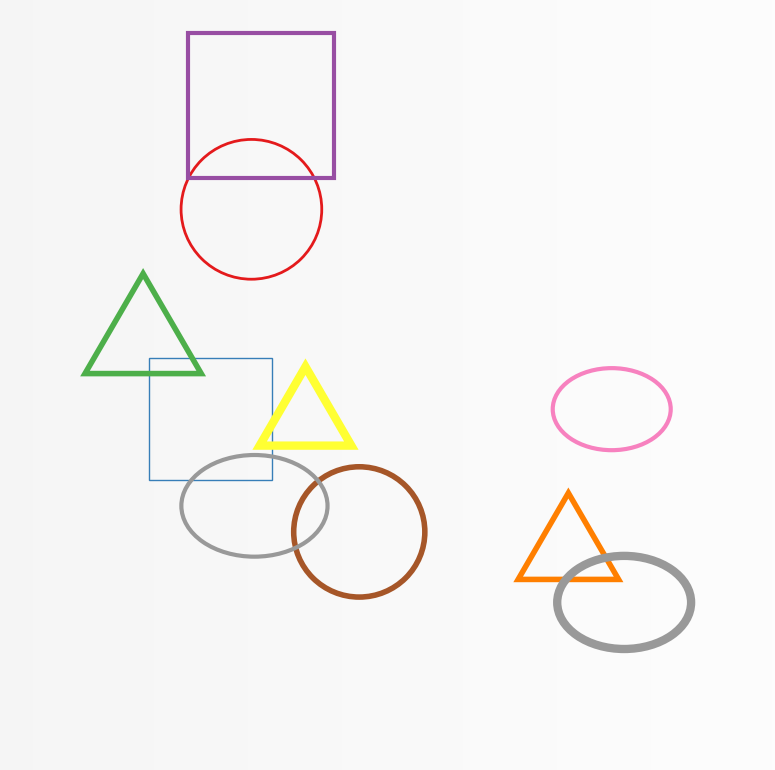[{"shape": "circle", "thickness": 1, "radius": 0.45, "center": [0.324, 0.728]}, {"shape": "square", "thickness": 0.5, "radius": 0.4, "center": [0.272, 0.456]}, {"shape": "triangle", "thickness": 2, "radius": 0.43, "center": [0.185, 0.558]}, {"shape": "square", "thickness": 1.5, "radius": 0.47, "center": [0.337, 0.863]}, {"shape": "triangle", "thickness": 2, "radius": 0.37, "center": [0.733, 0.285]}, {"shape": "triangle", "thickness": 3, "radius": 0.34, "center": [0.394, 0.455]}, {"shape": "circle", "thickness": 2, "radius": 0.42, "center": [0.464, 0.309]}, {"shape": "oval", "thickness": 1.5, "radius": 0.38, "center": [0.789, 0.469]}, {"shape": "oval", "thickness": 3, "radius": 0.43, "center": [0.805, 0.218]}, {"shape": "oval", "thickness": 1.5, "radius": 0.47, "center": [0.328, 0.343]}]